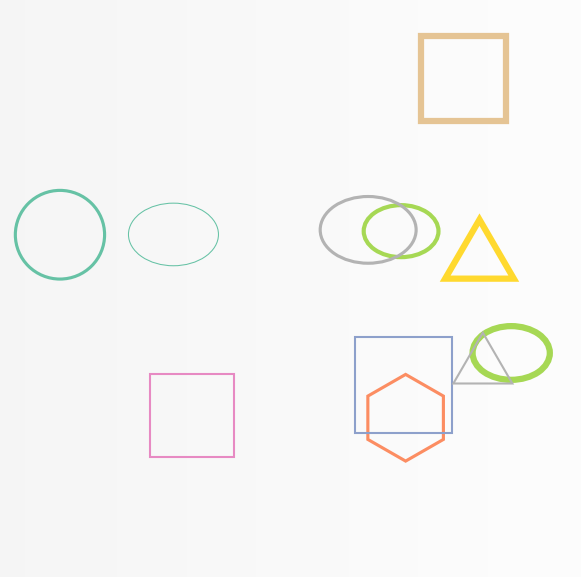[{"shape": "circle", "thickness": 1.5, "radius": 0.38, "center": [0.103, 0.593]}, {"shape": "oval", "thickness": 0.5, "radius": 0.39, "center": [0.298, 0.593]}, {"shape": "hexagon", "thickness": 1.5, "radius": 0.38, "center": [0.698, 0.276]}, {"shape": "square", "thickness": 1, "radius": 0.42, "center": [0.694, 0.333]}, {"shape": "square", "thickness": 1, "radius": 0.36, "center": [0.33, 0.28]}, {"shape": "oval", "thickness": 3, "radius": 0.33, "center": [0.879, 0.388]}, {"shape": "oval", "thickness": 2, "radius": 0.32, "center": [0.69, 0.599]}, {"shape": "triangle", "thickness": 3, "radius": 0.34, "center": [0.825, 0.551]}, {"shape": "square", "thickness": 3, "radius": 0.37, "center": [0.797, 0.863]}, {"shape": "triangle", "thickness": 1, "radius": 0.29, "center": [0.831, 0.364]}, {"shape": "oval", "thickness": 1.5, "radius": 0.41, "center": [0.633, 0.601]}]